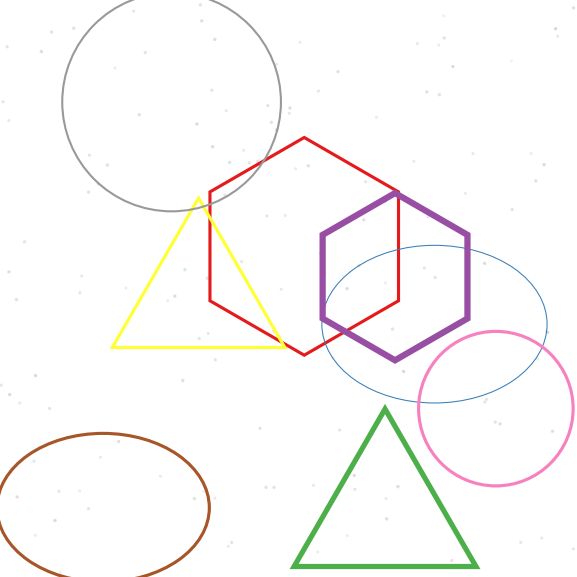[{"shape": "hexagon", "thickness": 1.5, "radius": 0.94, "center": [0.527, 0.573]}, {"shape": "oval", "thickness": 0.5, "radius": 0.98, "center": [0.752, 0.438]}, {"shape": "triangle", "thickness": 2.5, "radius": 0.91, "center": [0.667, 0.109]}, {"shape": "hexagon", "thickness": 3, "radius": 0.72, "center": [0.684, 0.52]}, {"shape": "triangle", "thickness": 1.5, "radius": 0.86, "center": [0.344, 0.484]}, {"shape": "oval", "thickness": 1.5, "radius": 0.92, "center": [0.179, 0.12]}, {"shape": "circle", "thickness": 1.5, "radius": 0.67, "center": [0.859, 0.292]}, {"shape": "circle", "thickness": 1, "radius": 0.95, "center": [0.297, 0.823]}]